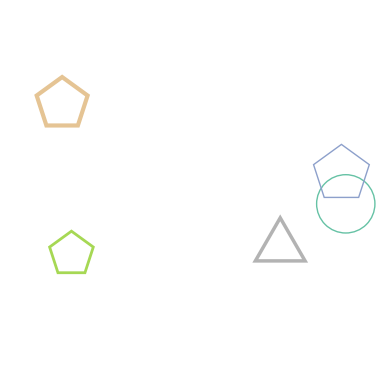[{"shape": "circle", "thickness": 1, "radius": 0.38, "center": [0.898, 0.471]}, {"shape": "pentagon", "thickness": 1, "radius": 0.38, "center": [0.887, 0.549]}, {"shape": "pentagon", "thickness": 2, "radius": 0.3, "center": [0.186, 0.34]}, {"shape": "pentagon", "thickness": 3, "radius": 0.35, "center": [0.161, 0.73]}, {"shape": "triangle", "thickness": 2.5, "radius": 0.37, "center": [0.728, 0.36]}]